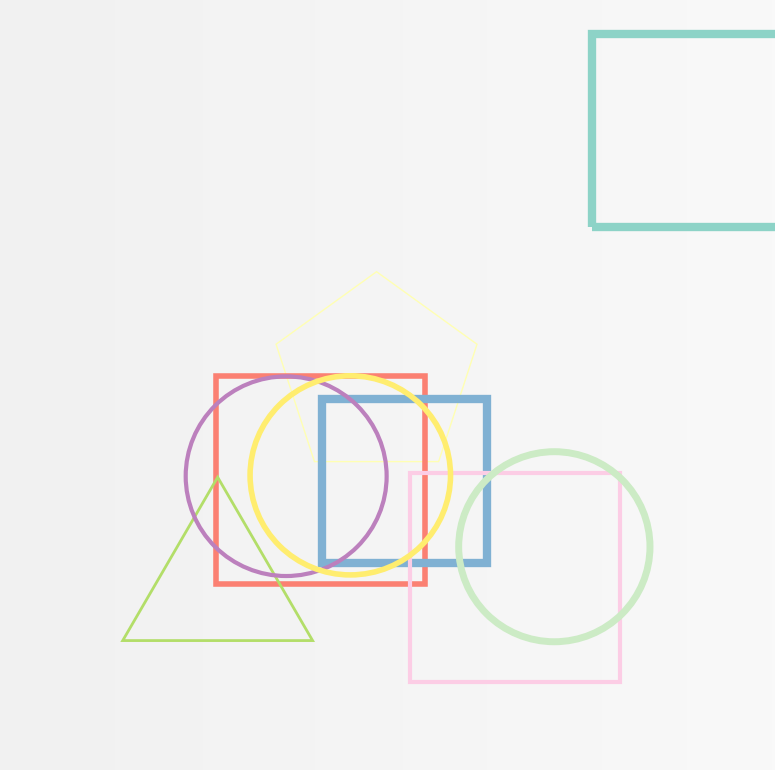[{"shape": "square", "thickness": 3, "radius": 0.63, "center": [0.889, 0.83]}, {"shape": "pentagon", "thickness": 0.5, "radius": 0.68, "center": [0.486, 0.511]}, {"shape": "square", "thickness": 2, "radius": 0.68, "center": [0.413, 0.376]}, {"shape": "square", "thickness": 3, "radius": 0.53, "center": [0.522, 0.375]}, {"shape": "triangle", "thickness": 1, "radius": 0.71, "center": [0.281, 0.239]}, {"shape": "square", "thickness": 1.5, "radius": 0.68, "center": [0.664, 0.25]}, {"shape": "circle", "thickness": 1.5, "radius": 0.65, "center": [0.369, 0.382]}, {"shape": "circle", "thickness": 2.5, "radius": 0.62, "center": [0.715, 0.29]}, {"shape": "circle", "thickness": 2, "radius": 0.65, "center": [0.452, 0.383]}]